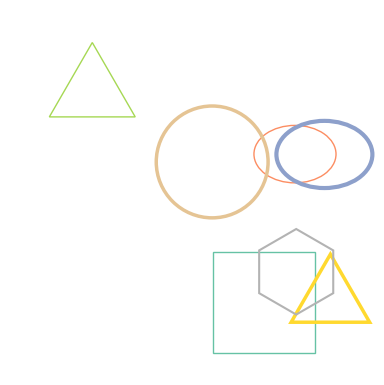[{"shape": "square", "thickness": 1, "radius": 0.66, "center": [0.685, 0.214]}, {"shape": "oval", "thickness": 1, "radius": 0.53, "center": [0.766, 0.6]}, {"shape": "oval", "thickness": 3, "radius": 0.62, "center": [0.843, 0.599]}, {"shape": "triangle", "thickness": 1, "radius": 0.64, "center": [0.24, 0.761]}, {"shape": "triangle", "thickness": 2.5, "radius": 0.59, "center": [0.858, 0.222]}, {"shape": "circle", "thickness": 2.5, "radius": 0.73, "center": [0.551, 0.579]}, {"shape": "hexagon", "thickness": 1.5, "radius": 0.56, "center": [0.769, 0.294]}]